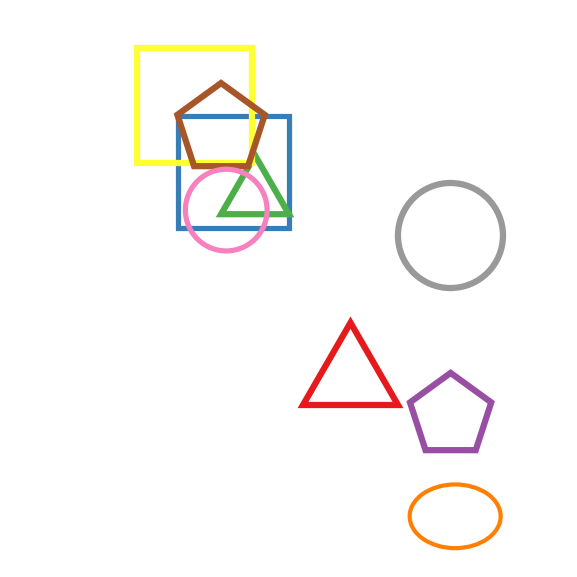[{"shape": "triangle", "thickness": 3, "radius": 0.48, "center": [0.607, 0.345]}, {"shape": "square", "thickness": 2.5, "radius": 0.48, "center": [0.405, 0.702]}, {"shape": "triangle", "thickness": 3, "radius": 0.34, "center": [0.442, 0.662]}, {"shape": "pentagon", "thickness": 3, "radius": 0.37, "center": [0.78, 0.279]}, {"shape": "oval", "thickness": 2, "radius": 0.39, "center": [0.788, 0.105]}, {"shape": "square", "thickness": 3, "radius": 0.5, "center": [0.337, 0.816]}, {"shape": "pentagon", "thickness": 3, "radius": 0.4, "center": [0.383, 0.776]}, {"shape": "circle", "thickness": 2.5, "radius": 0.35, "center": [0.392, 0.635]}, {"shape": "circle", "thickness": 3, "radius": 0.45, "center": [0.78, 0.591]}]